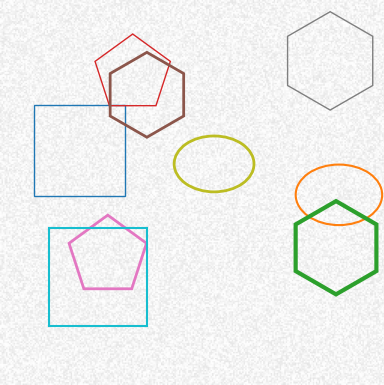[{"shape": "square", "thickness": 1, "radius": 0.59, "center": [0.206, 0.61]}, {"shape": "oval", "thickness": 1.5, "radius": 0.56, "center": [0.88, 0.494]}, {"shape": "hexagon", "thickness": 3, "radius": 0.61, "center": [0.873, 0.357]}, {"shape": "pentagon", "thickness": 1, "radius": 0.51, "center": [0.345, 0.809]}, {"shape": "hexagon", "thickness": 2, "radius": 0.55, "center": [0.382, 0.754]}, {"shape": "pentagon", "thickness": 2, "radius": 0.53, "center": [0.28, 0.335]}, {"shape": "hexagon", "thickness": 1, "radius": 0.64, "center": [0.858, 0.842]}, {"shape": "oval", "thickness": 2, "radius": 0.52, "center": [0.556, 0.574]}, {"shape": "square", "thickness": 1.5, "radius": 0.64, "center": [0.255, 0.28]}]